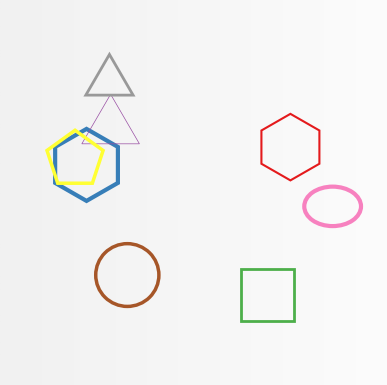[{"shape": "hexagon", "thickness": 1.5, "radius": 0.43, "center": [0.749, 0.618]}, {"shape": "hexagon", "thickness": 3, "radius": 0.47, "center": [0.223, 0.572]}, {"shape": "square", "thickness": 2, "radius": 0.34, "center": [0.69, 0.234]}, {"shape": "triangle", "thickness": 0.5, "radius": 0.43, "center": [0.285, 0.669]}, {"shape": "pentagon", "thickness": 2.5, "radius": 0.38, "center": [0.194, 0.586]}, {"shape": "circle", "thickness": 2.5, "radius": 0.41, "center": [0.329, 0.286]}, {"shape": "oval", "thickness": 3, "radius": 0.37, "center": [0.858, 0.464]}, {"shape": "triangle", "thickness": 2, "radius": 0.35, "center": [0.282, 0.788]}]